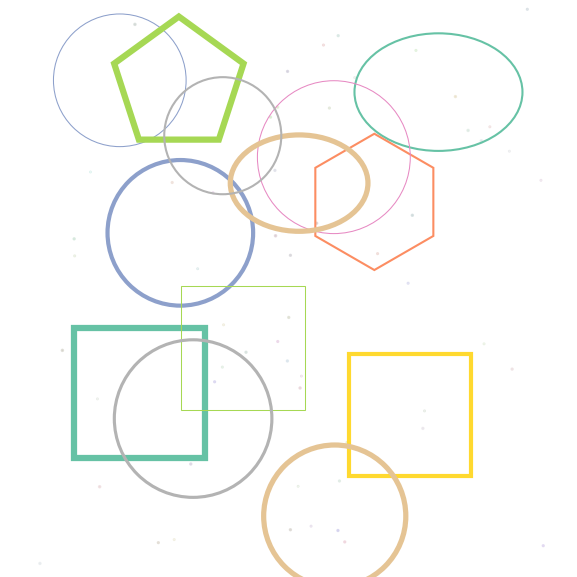[{"shape": "oval", "thickness": 1, "radius": 0.73, "center": [0.759, 0.84]}, {"shape": "square", "thickness": 3, "radius": 0.57, "center": [0.241, 0.319]}, {"shape": "hexagon", "thickness": 1, "radius": 0.59, "center": [0.648, 0.65]}, {"shape": "circle", "thickness": 0.5, "radius": 0.57, "center": [0.207, 0.86]}, {"shape": "circle", "thickness": 2, "radius": 0.63, "center": [0.312, 0.596]}, {"shape": "circle", "thickness": 0.5, "radius": 0.66, "center": [0.578, 0.727]}, {"shape": "square", "thickness": 0.5, "radius": 0.54, "center": [0.421, 0.396]}, {"shape": "pentagon", "thickness": 3, "radius": 0.59, "center": [0.31, 0.853]}, {"shape": "square", "thickness": 2, "radius": 0.53, "center": [0.71, 0.281]}, {"shape": "oval", "thickness": 2.5, "radius": 0.6, "center": [0.518, 0.682]}, {"shape": "circle", "thickness": 2.5, "radius": 0.62, "center": [0.58, 0.105]}, {"shape": "circle", "thickness": 1.5, "radius": 0.68, "center": [0.334, 0.274]}, {"shape": "circle", "thickness": 1, "radius": 0.51, "center": [0.386, 0.764]}]